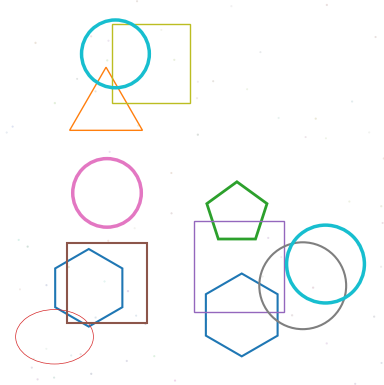[{"shape": "hexagon", "thickness": 1.5, "radius": 0.54, "center": [0.628, 0.182]}, {"shape": "hexagon", "thickness": 1.5, "radius": 0.5, "center": [0.231, 0.252]}, {"shape": "triangle", "thickness": 1, "radius": 0.55, "center": [0.275, 0.716]}, {"shape": "pentagon", "thickness": 2, "radius": 0.41, "center": [0.615, 0.446]}, {"shape": "oval", "thickness": 0.5, "radius": 0.51, "center": [0.142, 0.125]}, {"shape": "square", "thickness": 1, "radius": 0.59, "center": [0.621, 0.308]}, {"shape": "square", "thickness": 1.5, "radius": 0.52, "center": [0.277, 0.265]}, {"shape": "circle", "thickness": 2.5, "radius": 0.45, "center": [0.278, 0.499]}, {"shape": "circle", "thickness": 1.5, "radius": 0.56, "center": [0.786, 0.258]}, {"shape": "square", "thickness": 1, "radius": 0.51, "center": [0.392, 0.835]}, {"shape": "circle", "thickness": 2.5, "radius": 0.51, "center": [0.845, 0.314]}, {"shape": "circle", "thickness": 2.5, "radius": 0.44, "center": [0.3, 0.86]}]